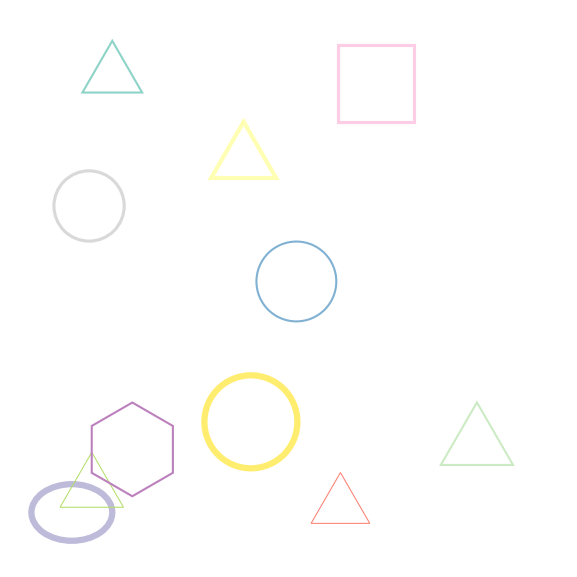[{"shape": "triangle", "thickness": 1, "radius": 0.3, "center": [0.194, 0.869]}, {"shape": "triangle", "thickness": 2, "radius": 0.32, "center": [0.422, 0.723]}, {"shape": "oval", "thickness": 3, "radius": 0.35, "center": [0.124, 0.112]}, {"shape": "triangle", "thickness": 0.5, "radius": 0.29, "center": [0.59, 0.122]}, {"shape": "circle", "thickness": 1, "radius": 0.35, "center": [0.513, 0.512]}, {"shape": "triangle", "thickness": 0.5, "radius": 0.32, "center": [0.159, 0.152]}, {"shape": "square", "thickness": 1.5, "radius": 0.33, "center": [0.651, 0.855]}, {"shape": "circle", "thickness": 1.5, "radius": 0.3, "center": [0.154, 0.642]}, {"shape": "hexagon", "thickness": 1, "radius": 0.41, "center": [0.229, 0.221]}, {"shape": "triangle", "thickness": 1, "radius": 0.36, "center": [0.826, 0.23]}, {"shape": "circle", "thickness": 3, "radius": 0.4, "center": [0.434, 0.269]}]